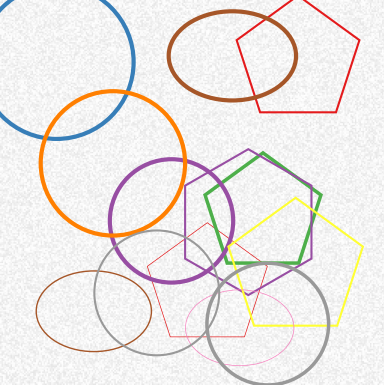[{"shape": "pentagon", "thickness": 1.5, "radius": 0.84, "center": [0.774, 0.844]}, {"shape": "pentagon", "thickness": 0.5, "radius": 0.82, "center": [0.539, 0.258]}, {"shape": "circle", "thickness": 3, "radius": 1.0, "center": [0.147, 0.839]}, {"shape": "pentagon", "thickness": 2.5, "radius": 0.79, "center": [0.683, 0.445]}, {"shape": "hexagon", "thickness": 1.5, "radius": 0.95, "center": [0.645, 0.423]}, {"shape": "circle", "thickness": 3, "radius": 0.8, "center": [0.445, 0.426]}, {"shape": "circle", "thickness": 3, "radius": 0.94, "center": [0.293, 0.576]}, {"shape": "pentagon", "thickness": 1.5, "radius": 0.92, "center": [0.768, 0.303]}, {"shape": "oval", "thickness": 1, "radius": 0.75, "center": [0.244, 0.192]}, {"shape": "oval", "thickness": 3, "radius": 0.83, "center": [0.604, 0.855]}, {"shape": "oval", "thickness": 0.5, "radius": 0.7, "center": [0.623, 0.149]}, {"shape": "circle", "thickness": 1.5, "radius": 0.81, "center": [0.407, 0.239]}, {"shape": "circle", "thickness": 2.5, "radius": 0.79, "center": [0.695, 0.158]}]